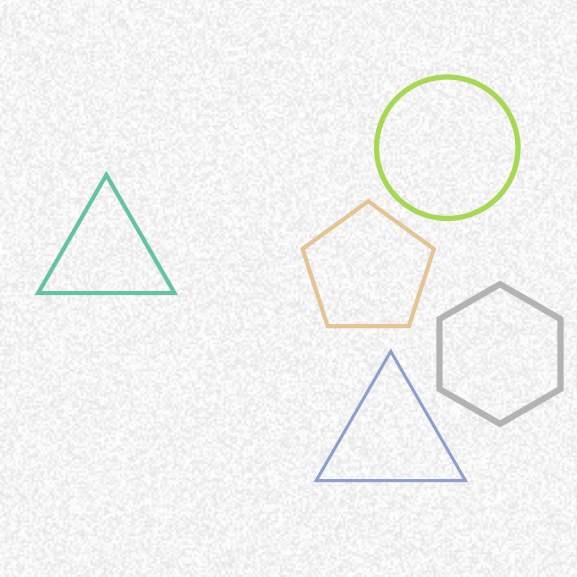[{"shape": "triangle", "thickness": 2, "radius": 0.68, "center": [0.184, 0.56]}, {"shape": "triangle", "thickness": 1.5, "radius": 0.75, "center": [0.677, 0.242]}, {"shape": "circle", "thickness": 2.5, "radius": 0.61, "center": [0.775, 0.743]}, {"shape": "pentagon", "thickness": 2, "radius": 0.6, "center": [0.638, 0.531]}, {"shape": "hexagon", "thickness": 3, "radius": 0.61, "center": [0.866, 0.386]}]